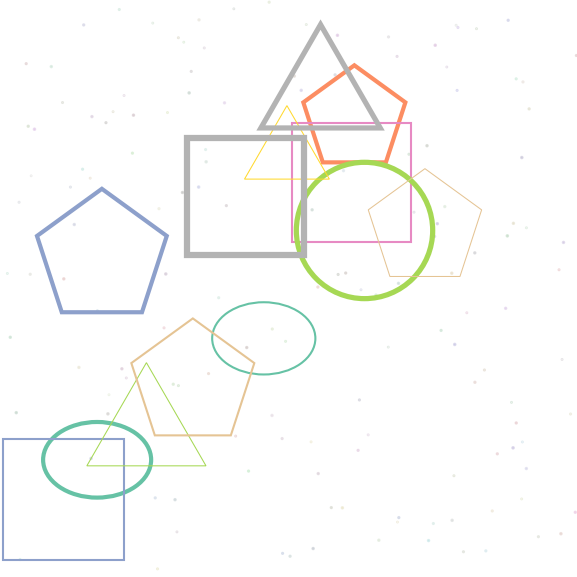[{"shape": "oval", "thickness": 1, "radius": 0.45, "center": [0.457, 0.413]}, {"shape": "oval", "thickness": 2, "radius": 0.47, "center": [0.168, 0.203]}, {"shape": "pentagon", "thickness": 2, "radius": 0.46, "center": [0.614, 0.793]}, {"shape": "square", "thickness": 1, "radius": 0.52, "center": [0.11, 0.134]}, {"shape": "pentagon", "thickness": 2, "radius": 0.59, "center": [0.176, 0.554]}, {"shape": "square", "thickness": 1, "radius": 0.51, "center": [0.609, 0.683]}, {"shape": "triangle", "thickness": 0.5, "radius": 0.6, "center": [0.254, 0.252]}, {"shape": "circle", "thickness": 2.5, "radius": 0.59, "center": [0.631, 0.6]}, {"shape": "triangle", "thickness": 0.5, "radius": 0.42, "center": [0.497, 0.731]}, {"shape": "pentagon", "thickness": 1, "radius": 0.56, "center": [0.334, 0.336]}, {"shape": "pentagon", "thickness": 0.5, "radius": 0.52, "center": [0.736, 0.604]}, {"shape": "square", "thickness": 3, "radius": 0.51, "center": [0.426, 0.659]}, {"shape": "triangle", "thickness": 2.5, "radius": 0.6, "center": [0.555, 0.837]}]